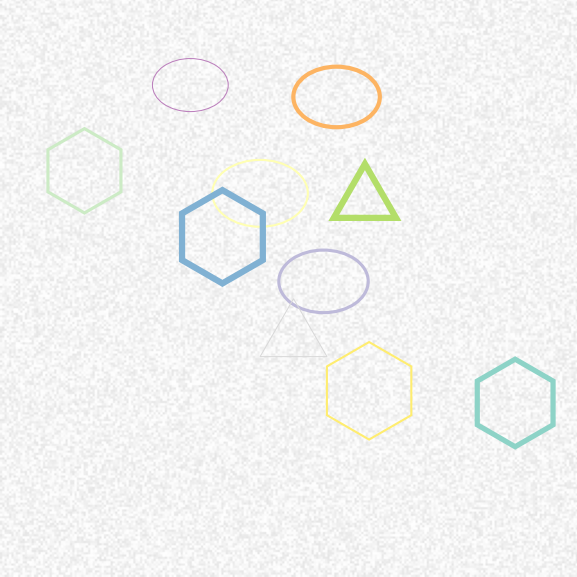[{"shape": "hexagon", "thickness": 2.5, "radius": 0.38, "center": [0.892, 0.301]}, {"shape": "oval", "thickness": 1, "radius": 0.41, "center": [0.45, 0.664]}, {"shape": "oval", "thickness": 1.5, "radius": 0.39, "center": [0.56, 0.512]}, {"shape": "hexagon", "thickness": 3, "radius": 0.4, "center": [0.385, 0.589]}, {"shape": "oval", "thickness": 2, "radius": 0.37, "center": [0.583, 0.831]}, {"shape": "triangle", "thickness": 3, "radius": 0.31, "center": [0.632, 0.653]}, {"shape": "triangle", "thickness": 0.5, "radius": 0.33, "center": [0.508, 0.415]}, {"shape": "oval", "thickness": 0.5, "radius": 0.33, "center": [0.33, 0.852]}, {"shape": "hexagon", "thickness": 1.5, "radius": 0.36, "center": [0.146, 0.703]}, {"shape": "hexagon", "thickness": 1, "radius": 0.42, "center": [0.639, 0.322]}]